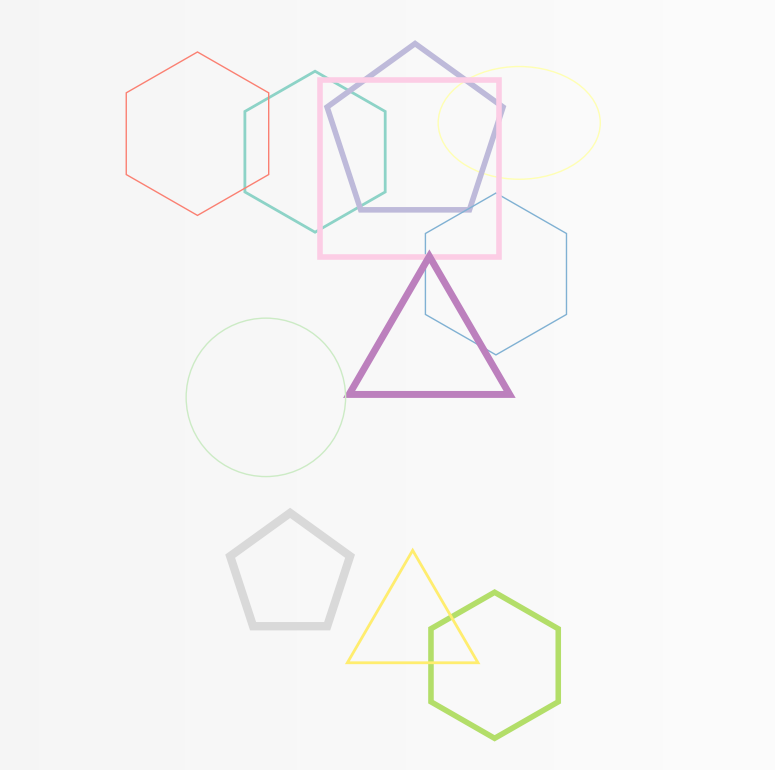[{"shape": "hexagon", "thickness": 1, "radius": 0.52, "center": [0.407, 0.803]}, {"shape": "oval", "thickness": 0.5, "radius": 0.52, "center": [0.67, 0.84]}, {"shape": "pentagon", "thickness": 2, "radius": 0.6, "center": [0.536, 0.824]}, {"shape": "hexagon", "thickness": 0.5, "radius": 0.53, "center": [0.255, 0.826]}, {"shape": "hexagon", "thickness": 0.5, "radius": 0.53, "center": [0.64, 0.644]}, {"shape": "hexagon", "thickness": 2, "radius": 0.47, "center": [0.638, 0.136]}, {"shape": "square", "thickness": 2, "radius": 0.58, "center": [0.529, 0.781]}, {"shape": "pentagon", "thickness": 3, "radius": 0.41, "center": [0.374, 0.253]}, {"shape": "triangle", "thickness": 2.5, "radius": 0.6, "center": [0.554, 0.548]}, {"shape": "circle", "thickness": 0.5, "radius": 0.51, "center": [0.343, 0.484]}, {"shape": "triangle", "thickness": 1, "radius": 0.49, "center": [0.532, 0.188]}]